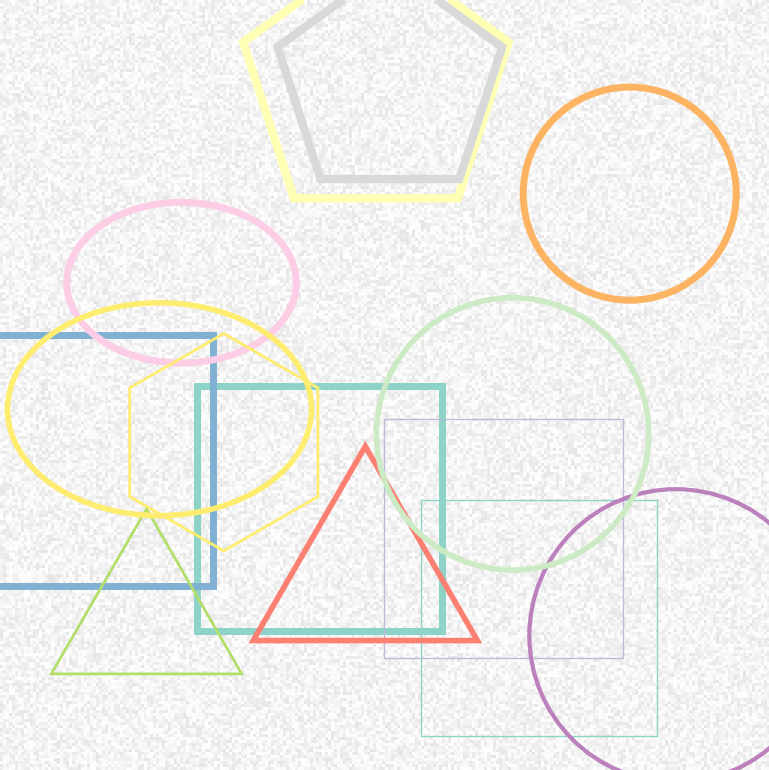[{"shape": "square", "thickness": 2.5, "radius": 0.8, "center": [0.415, 0.34]}, {"shape": "square", "thickness": 0.5, "radius": 0.77, "center": [0.7, 0.197]}, {"shape": "pentagon", "thickness": 3, "radius": 0.91, "center": [0.488, 0.889]}, {"shape": "square", "thickness": 0.5, "radius": 0.78, "center": [0.654, 0.301]}, {"shape": "triangle", "thickness": 2, "radius": 0.84, "center": [0.474, 0.252]}, {"shape": "square", "thickness": 2.5, "radius": 0.81, "center": [0.114, 0.402]}, {"shape": "circle", "thickness": 2.5, "radius": 0.69, "center": [0.818, 0.749]}, {"shape": "triangle", "thickness": 1, "radius": 0.71, "center": [0.19, 0.196]}, {"shape": "oval", "thickness": 2.5, "radius": 0.75, "center": [0.236, 0.633]}, {"shape": "pentagon", "thickness": 3, "radius": 0.77, "center": [0.506, 0.891]}, {"shape": "circle", "thickness": 1.5, "radius": 0.95, "center": [0.878, 0.174]}, {"shape": "circle", "thickness": 2, "radius": 0.88, "center": [0.666, 0.437]}, {"shape": "oval", "thickness": 2, "radius": 0.99, "center": [0.207, 0.469]}, {"shape": "hexagon", "thickness": 1, "radius": 0.71, "center": [0.291, 0.426]}]